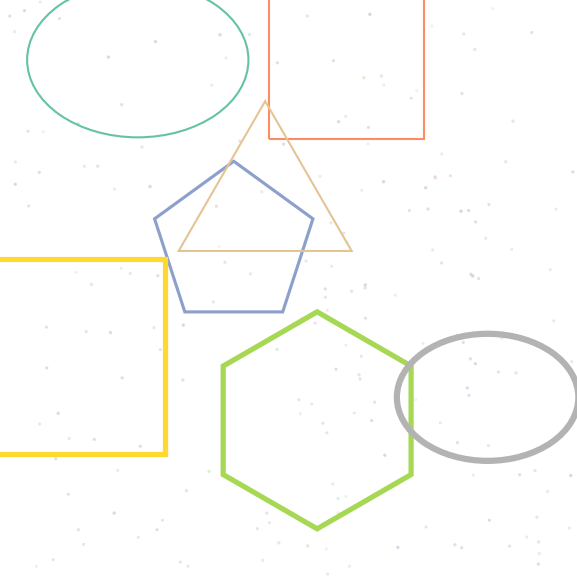[{"shape": "oval", "thickness": 1, "radius": 0.96, "center": [0.239, 0.895]}, {"shape": "square", "thickness": 1, "radius": 0.67, "center": [0.6, 0.892]}, {"shape": "pentagon", "thickness": 1.5, "radius": 0.72, "center": [0.405, 0.576]}, {"shape": "hexagon", "thickness": 2.5, "radius": 0.94, "center": [0.549, 0.271]}, {"shape": "square", "thickness": 2.5, "radius": 0.85, "center": [0.117, 0.381]}, {"shape": "triangle", "thickness": 1, "radius": 0.86, "center": [0.459, 0.651]}, {"shape": "oval", "thickness": 3, "radius": 0.79, "center": [0.844, 0.311]}]